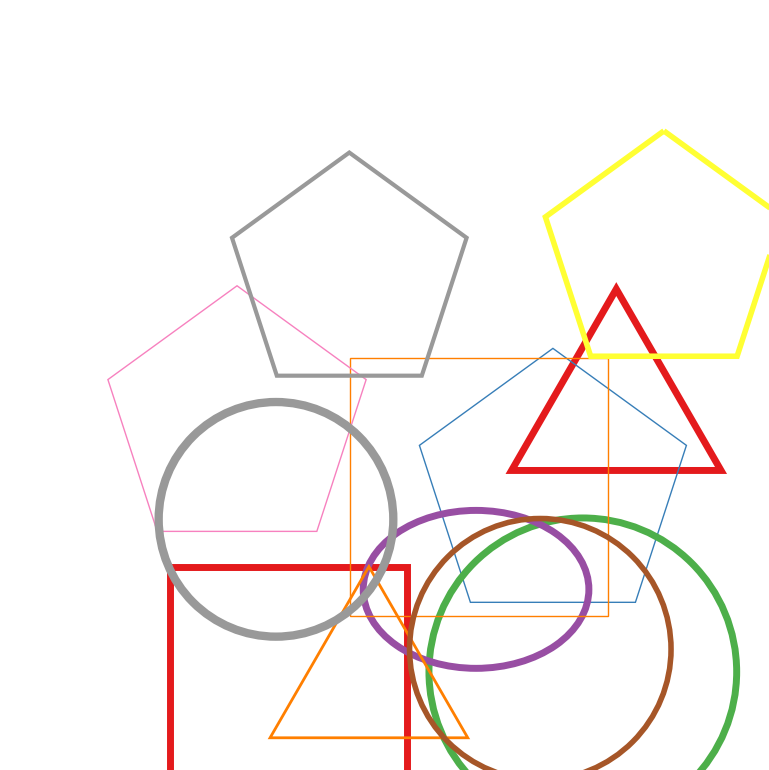[{"shape": "square", "thickness": 2.5, "radius": 0.77, "center": [0.375, 0.109]}, {"shape": "triangle", "thickness": 2.5, "radius": 0.79, "center": [0.8, 0.468]}, {"shape": "pentagon", "thickness": 0.5, "radius": 0.91, "center": [0.718, 0.365]}, {"shape": "circle", "thickness": 2.5, "radius": 1.0, "center": [0.757, 0.128]}, {"shape": "oval", "thickness": 2.5, "radius": 0.73, "center": [0.618, 0.235]}, {"shape": "square", "thickness": 0.5, "radius": 0.84, "center": [0.622, 0.368]}, {"shape": "triangle", "thickness": 1, "radius": 0.74, "center": [0.479, 0.116]}, {"shape": "pentagon", "thickness": 2, "radius": 0.81, "center": [0.862, 0.668]}, {"shape": "circle", "thickness": 2, "radius": 0.85, "center": [0.702, 0.157]}, {"shape": "pentagon", "thickness": 0.5, "radius": 0.88, "center": [0.308, 0.453]}, {"shape": "pentagon", "thickness": 1.5, "radius": 0.8, "center": [0.454, 0.642]}, {"shape": "circle", "thickness": 3, "radius": 0.76, "center": [0.358, 0.326]}]